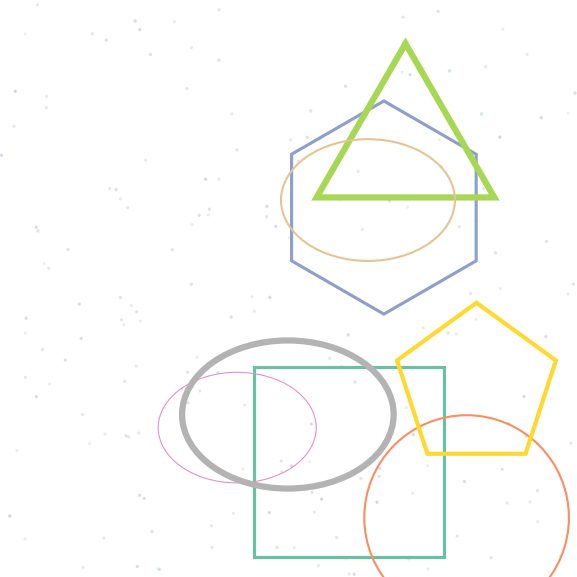[{"shape": "square", "thickness": 1.5, "radius": 0.82, "center": [0.604, 0.2]}, {"shape": "circle", "thickness": 1, "radius": 0.89, "center": [0.808, 0.103]}, {"shape": "hexagon", "thickness": 1.5, "radius": 0.92, "center": [0.665, 0.64]}, {"shape": "oval", "thickness": 0.5, "radius": 0.68, "center": [0.411, 0.259]}, {"shape": "triangle", "thickness": 3, "radius": 0.89, "center": [0.702, 0.746]}, {"shape": "pentagon", "thickness": 2, "radius": 0.72, "center": [0.825, 0.33]}, {"shape": "oval", "thickness": 1, "radius": 0.75, "center": [0.637, 0.653]}, {"shape": "oval", "thickness": 3, "radius": 0.92, "center": [0.498, 0.281]}]